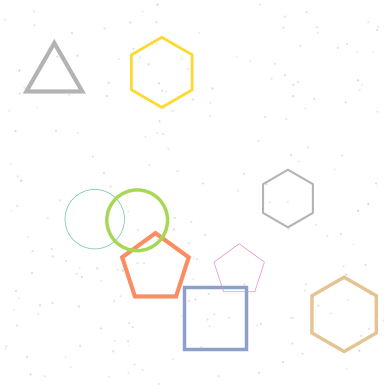[{"shape": "circle", "thickness": 0.5, "radius": 0.39, "center": [0.246, 0.431]}, {"shape": "pentagon", "thickness": 3, "radius": 0.45, "center": [0.404, 0.304]}, {"shape": "square", "thickness": 2.5, "radius": 0.4, "center": [0.558, 0.173]}, {"shape": "pentagon", "thickness": 0.5, "radius": 0.34, "center": [0.621, 0.298]}, {"shape": "circle", "thickness": 2.5, "radius": 0.39, "center": [0.356, 0.428]}, {"shape": "hexagon", "thickness": 2, "radius": 0.46, "center": [0.42, 0.812]}, {"shape": "hexagon", "thickness": 2.5, "radius": 0.48, "center": [0.894, 0.183]}, {"shape": "triangle", "thickness": 3, "radius": 0.42, "center": [0.141, 0.804]}, {"shape": "hexagon", "thickness": 1.5, "radius": 0.37, "center": [0.748, 0.484]}]